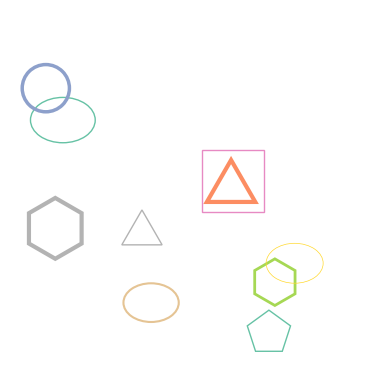[{"shape": "pentagon", "thickness": 1, "radius": 0.3, "center": [0.698, 0.135]}, {"shape": "oval", "thickness": 1, "radius": 0.42, "center": [0.163, 0.688]}, {"shape": "triangle", "thickness": 3, "radius": 0.36, "center": [0.6, 0.512]}, {"shape": "circle", "thickness": 2.5, "radius": 0.31, "center": [0.119, 0.771]}, {"shape": "square", "thickness": 1, "radius": 0.4, "center": [0.604, 0.531]}, {"shape": "hexagon", "thickness": 2, "radius": 0.3, "center": [0.714, 0.267]}, {"shape": "oval", "thickness": 0.5, "radius": 0.37, "center": [0.765, 0.316]}, {"shape": "oval", "thickness": 1.5, "radius": 0.36, "center": [0.392, 0.214]}, {"shape": "triangle", "thickness": 1, "radius": 0.3, "center": [0.369, 0.394]}, {"shape": "hexagon", "thickness": 3, "radius": 0.39, "center": [0.144, 0.407]}]